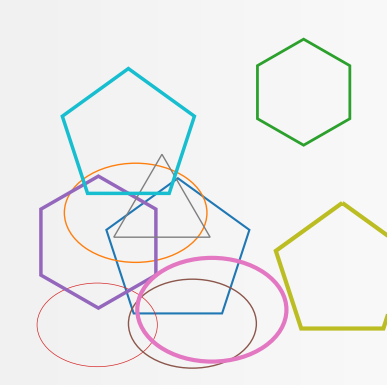[{"shape": "pentagon", "thickness": 1.5, "radius": 0.97, "center": [0.459, 0.343]}, {"shape": "oval", "thickness": 1, "radius": 0.92, "center": [0.35, 0.447]}, {"shape": "hexagon", "thickness": 2, "radius": 0.69, "center": [0.784, 0.761]}, {"shape": "oval", "thickness": 0.5, "radius": 0.78, "center": [0.251, 0.156]}, {"shape": "hexagon", "thickness": 2.5, "radius": 0.86, "center": [0.254, 0.371]}, {"shape": "oval", "thickness": 1, "radius": 0.83, "center": [0.497, 0.159]}, {"shape": "oval", "thickness": 3, "radius": 0.96, "center": [0.547, 0.196]}, {"shape": "triangle", "thickness": 1, "radius": 0.72, "center": [0.418, 0.456]}, {"shape": "pentagon", "thickness": 3, "radius": 0.9, "center": [0.883, 0.293]}, {"shape": "pentagon", "thickness": 2.5, "radius": 0.9, "center": [0.331, 0.643]}]